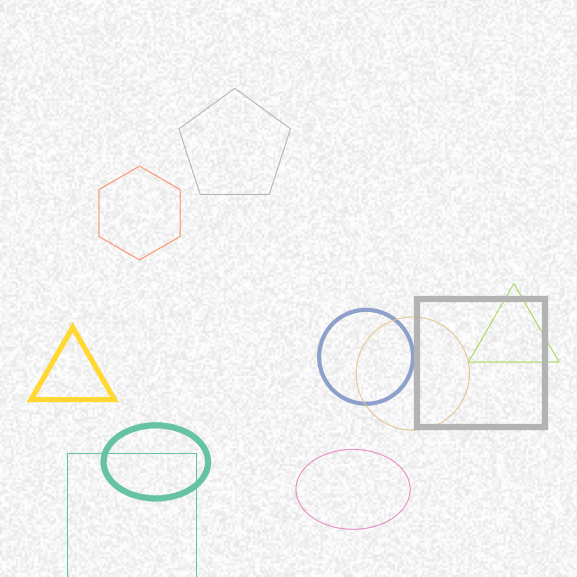[{"shape": "square", "thickness": 0.5, "radius": 0.56, "center": [0.228, 0.103]}, {"shape": "oval", "thickness": 3, "radius": 0.45, "center": [0.27, 0.199]}, {"shape": "hexagon", "thickness": 0.5, "radius": 0.41, "center": [0.242, 0.63]}, {"shape": "circle", "thickness": 2, "radius": 0.41, "center": [0.634, 0.381]}, {"shape": "oval", "thickness": 0.5, "radius": 0.49, "center": [0.611, 0.152]}, {"shape": "triangle", "thickness": 0.5, "radius": 0.45, "center": [0.89, 0.417]}, {"shape": "triangle", "thickness": 2.5, "radius": 0.42, "center": [0.126, 0.349]}, {"shape": "circle", "thickness": 0.5, "radius": 0.49, "center": [0.715, 0.352]}, {"shape": "square", "thickness": 3, "radius": 0.55, "center": [0.833, 0.37]}, {"shape": "pentagon", "thickness": 0.5, "radius": 0.51, "center": [0.406, 0.745]}]